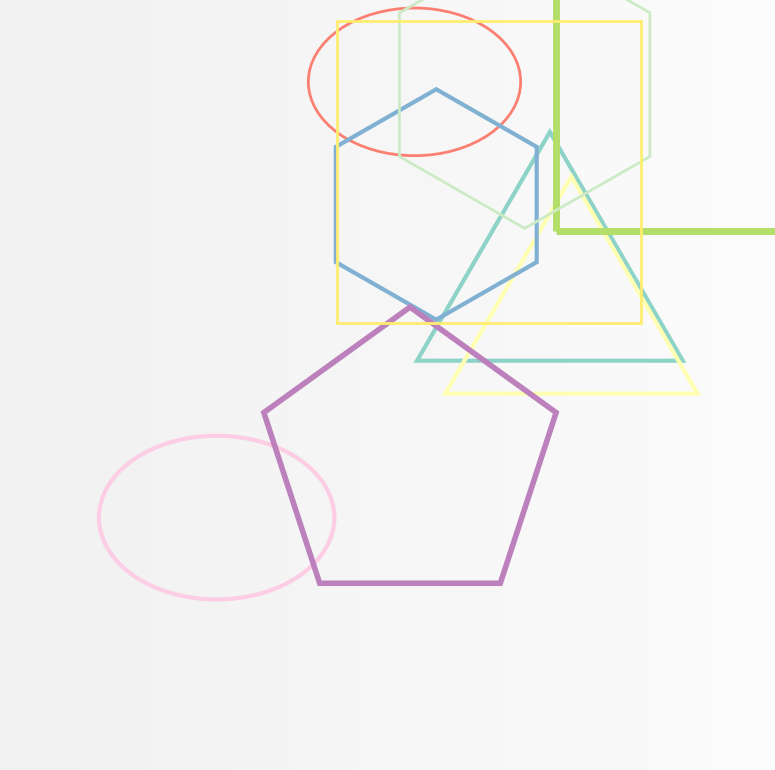[{"shape": "triangle", "thickness": 1.5, "radius": 0.99, "center": [0.71, 0.631]}, {"shape": "triangle", "thickness": 1.5, "radius": 0.94, "center": [0.737, 0.583]}, {"shape": "oval", "thickness": 1, "radius": 0.68, "center": [0.535, 0.894]}, {"shape": "hexagon", "thickness": 1.5, "radius": 0.75, "center": [0.563, 0.734]}, {"shape": "square", "thickness": 2.5, "radius": 0.89, "center": [0.895, 0.878]}, {"shape": "oval", "thickness": 1.5, "radius": 0.76, "center": [0.28, 0.328]}, {"shape": "pentagon", "thickness": 2, "radius": 0.99, "center": [0.529, 0.403]}, {"shape": "hexagon", "thickness": 1, "radius": 0.93, "center": [0.677, 0.89]}, {"shape": "square", "thickness": 1, "radius": 0.98, "center": [0.631, 0.776]}]